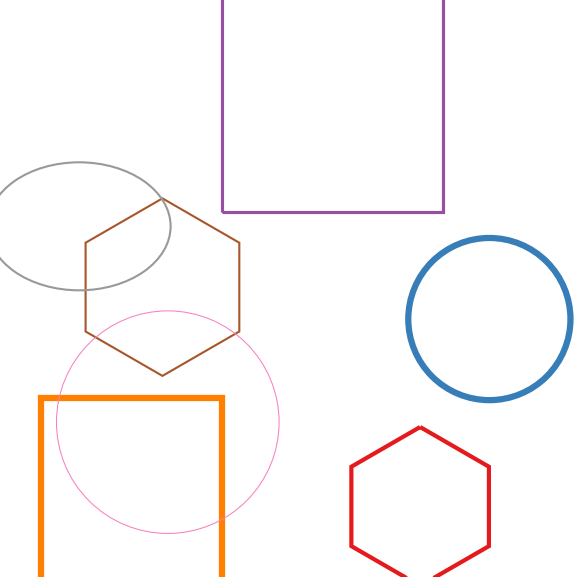[{"shape": "hexagon", "thickness": 2, "radius": 0.69, "center": [0.728, 0.122]}, {"shape": "circle", "thickness": 3, "radius": 0.7, "center": [0.847, 0.447]}, {"shape": "square", "thickness": 1.5, "radius": 0.96, "center": [0.576, 0.823]}, {"shape": "square", "thickness": 3, "radius": 0.78, "center": [0.227, 0.154]}, {"shape": "hexagon", "thickness": 1, "radius": 0.77, "center": [0.281, 0.502]}, {"shape": "circle", "thickness": 0.5, "radius": 0.96, "center": [0.291, 0.268]}, {"shape": "oval", "thickness": 1, "radius": 0.79, "center": [0.137, 0.607]}]